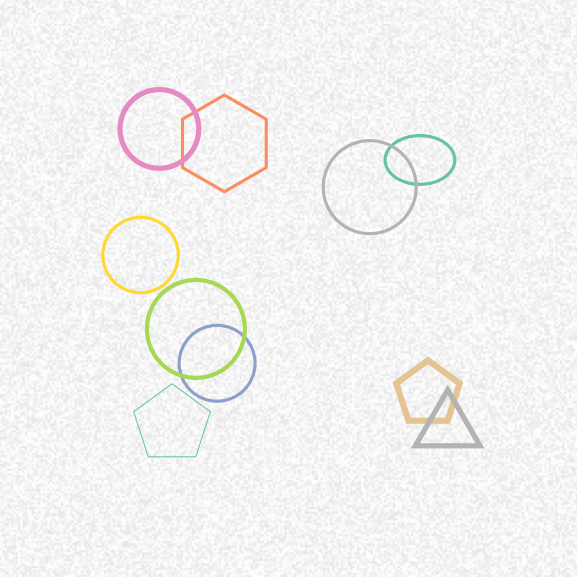[{"shape": "oval", "thickness": 1.5, "radius": 0.3, "center": [0.727, 0.722]}, {"shape": "pentagon", "thickness": 0.5, "radius": 0.35, "center": [0.298, 0.265]}, {"shape": "hexagon", "thickness": 1.5, "radius": 0.42, "center": [0.389, 0.751]}, {"shape": "circle", "thickness": 1.5, "radius": 0.33, "center": [0.376, 0.37]}, {"shape": "circle", "thickness": 2.5, "radius": 0.34, "center": [0.276, 0.776]}, {"shape": "circle", "thickness": 2, "radius": 0.42, "center": [0.339, 0.43]}, {"shape": "circle", "thickness": 1.5, "radius": 0.33, "center": [0.243, 0.558]}, {"shape": "pentagon", "thickness": 3, "radius": 0.29, "center": [0.741, 0.317]}, {"shape": "triangle", "thickness": 2.5, "radius": 0.32, "center": [0.775, 0.26]}, {"shape": "circle", "thickness": 1.5, "radius": 0.4, "center": [0.64, 0.675]}]